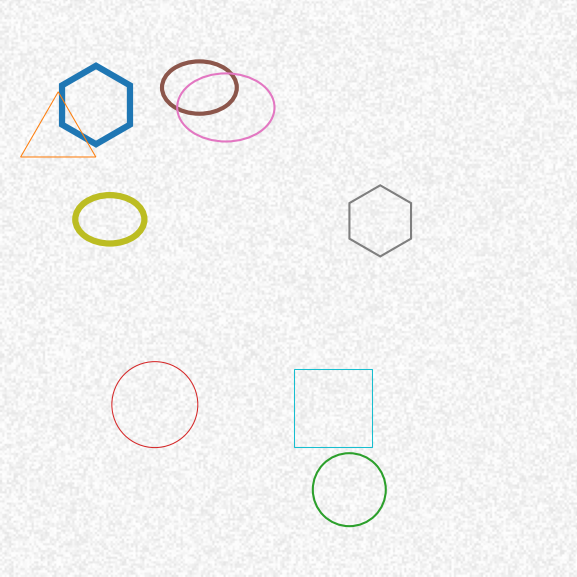[{"shape": "hexagon", "thickness": 3, "radius": 0.34, "center": [0.166, 0.817]}, {"shape": "triangle", "thickness": 0.5, "radius": 0.38, "center": [0.101, 0.765]}, {"shape": "circle", "thickness": 1, "radius": 0.32, "center": [0.605, 0.151]}, {"shape": "circle", "thickness": 0.5, "radius": 0.37, "center": [0.268, 0.298]}, {"shape": "oval", "thickness": 2, "radius": 0.32, "center": [0.345, 0.848]}, {"shape": "oval", "thickness": 1, "radius": 0.42, "center": [0.391, 0.813]}, {"shape": "hexagon", "thickness": 1, "radius": 0.31, "center": [0.658, 0.617]}, {"shape": "oval", "thickness": 3, "radius": 0.3, "center": [0.19, 0.619]}, {"shape": "square", "thickness": 0.5, "radius": 0.33, "center": [0.577, 0.292]}]